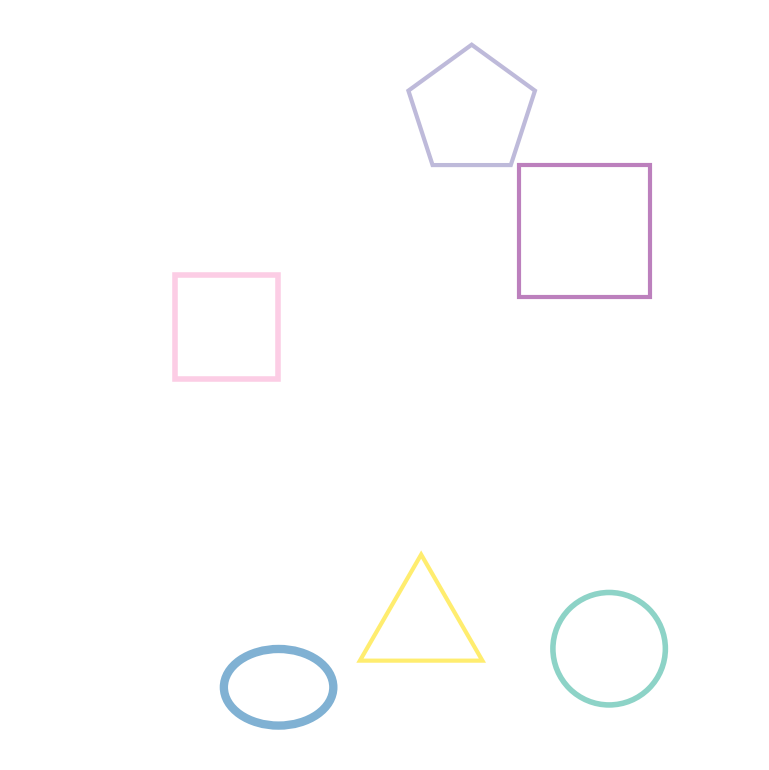[{"shape": "circle", "thickness": 2, "radius": 0.37, "center": [0.791, 0.158]}, {"shape": "pentagon", "thickness": 1.5, "radius": 0.43, "center": [0.613, 0.856]}, {"shape": "oval", "thickness": 3, "radius": 0.36, "center": [0.362, 0.107]}, {"shape": "square", "thickness": 2, "radius": 0.34, "center": [0.294, 0.575]}, {"shape": "square", "thickness": 1.5, "radius": 0.43, "center": [0.759, 0.7]}, {"shape": "triangle", "thickness": 1.5, "radius": 0.46, "center": [0.547, 0.188]}]